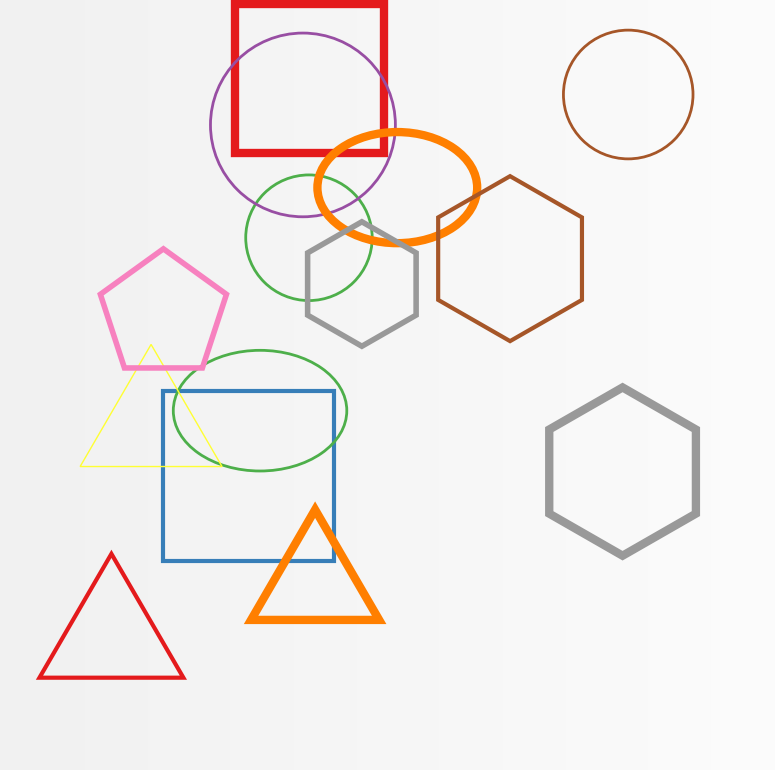[{"shape": "square", "thickness": 3, "radius": 0.48, "center": [0.4, 0.898]}, {"shape": "triangle", "thickness": 1.5, "radius": 0.54, "center": [0.144, 0.173]}, {"shape": "square", "thickness": 1.5, "radius": 0.55, "center": [0.321, 0.382]}, {"shape": "circle", "thickness": 1, "radius": 0.41, "center": [0.399, 0.691]}, {"shape": "oval", "thickness": 1, "radius": 0.56, "center": [0.336, 0.467]}, {"shape": "circle", "thickness": 1, "radius": 0.6, "center": [0.391, 0.838]}, {"shape": "oval", "thickness": 3, "radius": 0.52, "center": [0.513, 0.756]}, {"shape": "triangle", "thickness": 3, "radius": 0.48, "center": [0.407, 0.243]}, {"shape": "triangle", "thickness": 0.5, "radius": 0.53, "center": [0.195, 0.447]}, {"shape": "circle", "thickness": 1, "radius": 0.42, "center": [0.811, 0.877]}, {"shape": "hexagon", "thickness": 1.5, "radius": 0.54, "center": [0.658, 0.664]}, {"shape": "pentagon", "thickness": 2, "radius": 0.43, "center": [0.211, 0.591]}, {"shape": "hexagon", "thickness": 2, "radius": 0.4, "center": [0.467, 0.631]}, {"shape": "hexagon", "thickness": 3, "radius": 0.55, "center": [0.803, 0.388]}]